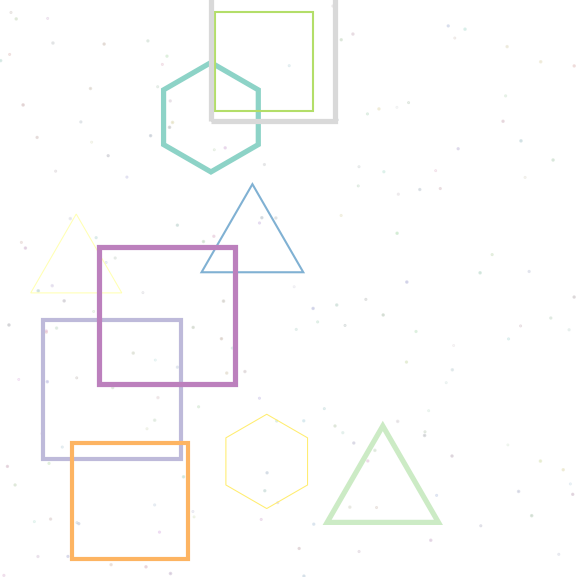[{"shape": "hexagon", "thickness": 2.5, "radius": 0.47, "center": [0.365, 0.796]}, {"shape": "triangle", "thickness": 0.5, "radius": 0.46, "center": [0.132, 0.537]}, {"shape": "square", "thickness": 2, "radius": 0.6, "center": [0.194, 0.325]}, {"shape": "triangle", "thickness": 1, "radius": 0.51, "center": [0.437, 0.579]}, {"shape": "square", "thickness": 2, "radius": 0.5, "center": [0.225, 0.131]}, {"shape": "square", "thickness": 1, "radius": 0.43, "center": [0.457, 0.893]}, {"shape": "square", "thickness": 2.5, "radius": 0.54, "center": [0.472, 0.896]}, {"shape": "square", "thickness": 2.5, "radius": 0.59, "center": [0.289, 0.453]}, {"shape": "triangle", "thickness": 2.5, "radius": 0.56, "center": [0.663, 0.15]}, {"shape": "hexagon", "thickness": 0.5, "radius": 0.41, "center": [0.462, 0.2]}]